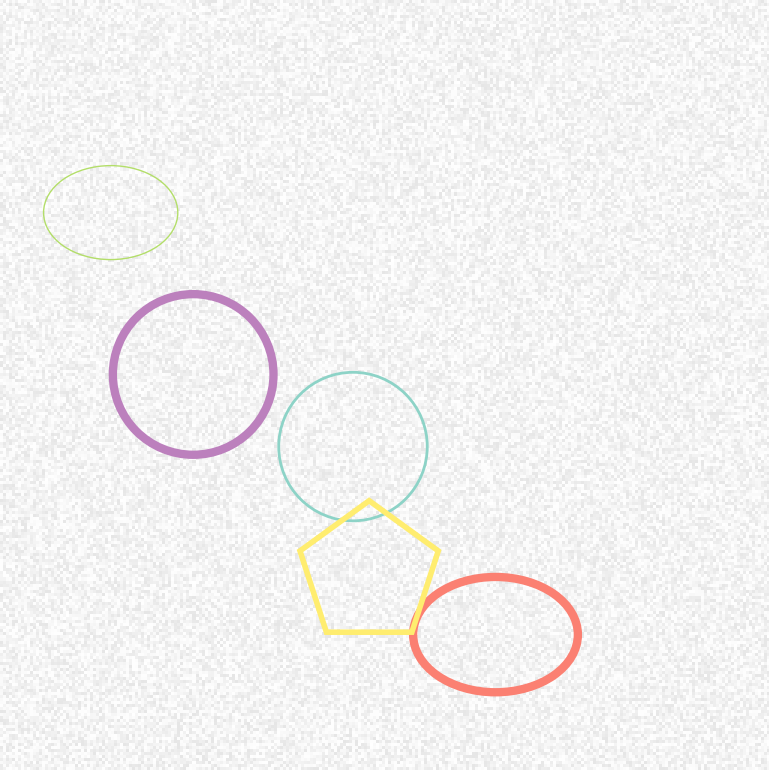[{"shape": "circle", "thickness": 1, "radius": 0.48, "center": [0.458, 0.42]}, {"shape": "oval", "thickness": 3, "radius": 0.53, "center": [0.644, 0.176]}, {"shape": "oval", "thickness": 0.5, "radius": 0.44, "center": [0.144, 0.724]}, {"shape": "circle", "thickness": 3, "radius": 0.52, "center": [0.251, 0.514]}, {"shape": "pentagon", "thickness": 2, "radius": 0.47, "center": [0.479, 0.255]}]